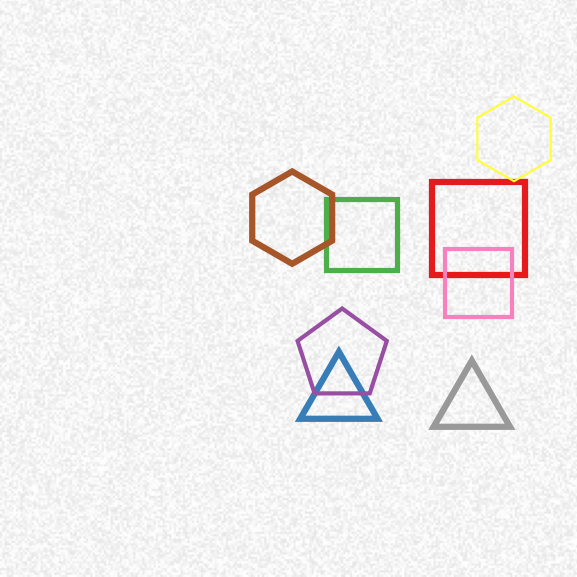[{"shape": "square", "thickness": 3, "radius": 0.4, "center": [0.829, 0.603]}, {"shape": "triangle", "thickness": 3, "radius": 0.39, "center": [0.587, 0.313]}, {"shape": "square", "thickness": 2.5, "radius": 0.31, "center": [0.627, 0.594]}, {"shape": "pentagon", "thickness": 2, "radius": 0.41, "center": [0.593, 0.384]}, {"shape": "hexagon", "thickness": 1, "radius": 0.37, "center": [0.89, 0.759]}, {"shape": "hexagon", "thickness": 3, "radius": 0.4, "center": [0.506, 0.622]}, {"shape": "square", "thickness": 2, "radius": 0.29, "center": [0.828, 0.509]}, {"shape": "triangle", "thickness": 3, "radius": 0.38, "center": [0.817, 0.298]}]